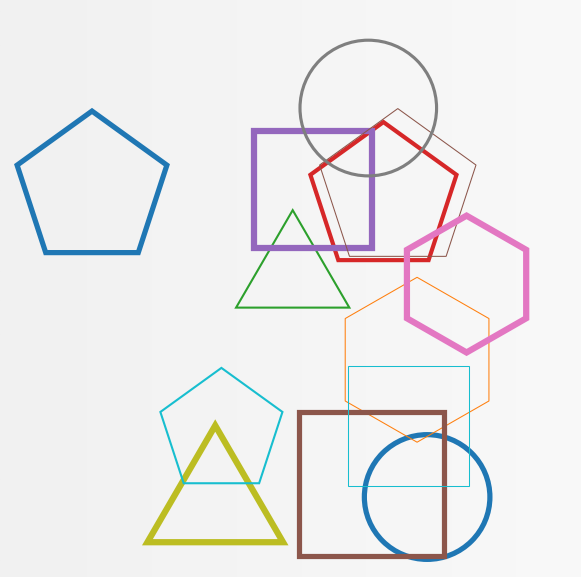[{"shape": "pentagon", "thickness": 2.5, "radius": 0.68, "center": [0.158, 0.671]}, {"shape": "circle", "thickness": 2.5, "radius": 0.54, "center": [0.735, 0.139]}, {"shape": "hexagon", "thickness": 0.5, "radius": 0.71, "center": [0.718, 0.376]}, {"shape": "triangle", "thickness": 1, "radius": 0.56, "center": [0.504, 0.523]}, {"shape": "pentagon", "thickness": 2, "radius": 0.66, "center": [0.66, 0.656]}, {"shape": "square", "thickness": 3, "radius": 0.51, "center": [0.538, 0.671]}, {"shape": "pentagon", "thickness": 0.5, "radius": 0.71, "center": [0.684, 0.67]}, {"shape": "square", "thickness": 2.5, "radius": 0.62, "center": [0.639, 0.161]}, {"shape": "hexagon", "thickness": 3, "radius": 0.59, "center": [0.803, 0.507]}, {"shape": "circle", "thickness": 1.5, "radius": 0.59, "center": [0.634, 0.812]}, {"shape": "triangle", "thickness": 3, "radius": 0.67, "center": [0.37, 0.128]}, {"shape": "square", "thickness": 0.5, "radius": 0.52, "center": [0.703, 0.262]}, {"shape": "pentagon", "thickness": 1, "radius": 0.55, "center": [0.381, 0.252]}]